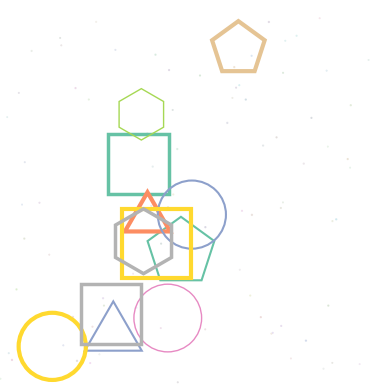[{"shape": "pentagon", "thickness": 1.5, "radius": 0.46, "center": [0.47, 0.346]}, {"shape": "square", "thickness": 2.5, "radius": 0.39, "center": [0.36, 0.574]}, {"shape": "triangle", "thickness": 3, "radius": 0.34, "center": [0.383, 0.433]}, {"shape": "triangle", "thickness": 1.5, "radius": 0.43, "center": [0.294, 0.132]}, {"shape": "circle", "thickness": 1.5, "radius": 0.44, "center": [0.498, 0.443]}, {"shape": "circle", "thickness": 1, "radius": 0.44, "center": [0.436, 0.174]}, {"shape": "hexagon", "thickness": 1, "radius": 0.33, "center": [0.367, 0.703]}, {"shape": "circle", "thickness": 3, "radius": 0.44, "center": [0.136, 0.1]}, {"shape": "square", "thickness": 3, "radius": 0.45, "center": [0.407, 0.368]}, {"shape": "pentagon", "thickness": 3, "radius": 0.36, "center": [0.619, 0.873]}, {"shape": "hexagon", "thickness": 2.5, "radius": 0.42, "center": [0.373, 0.373]}, {"shape": "square", "thickness": 2.5, "radius": 0.39, "center": [0.288, 0.184]}]